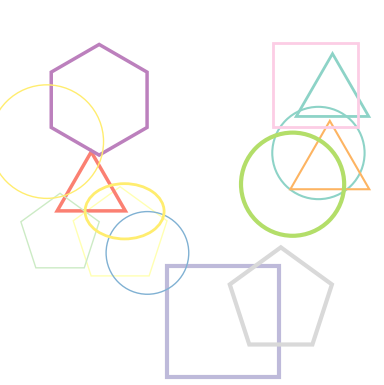[{"shape": "circle", "thickness": 1.5, "radius": 0.6, "center": [0.827, 0.603]}, {"shape": "triangle", "thickness": 2, "radius": 0.54, "center": [0.864, 0.752]}, {"shape": "pentagon", "thickness": 1, "radius": 0.64, "center": [0.312, 0.387]}, {"shape": "square", "thickness": 3, "radius": 0.72, "center": [0.579, 0.164]}, {"shape": "triangle", "thickness": 2.5, "radius": 0.51, "center": [0.237, 0.503]}, {"shape": "circle", "thickness": 1, "radius": 0.54, "center": [0.383, 0.343]}, {"shape": "triangle", "thickness": 1.5, "radius": 0.59, "center": [0.857, 0.568]}, {"shape": "circle", "thickness": 3, "radius": 0.67, "center": [0.76, 0.522]}, {"shape": "square", "thickness": 2, "radius": 0.55, "center": [0.819, 0.779]}, {"shape": "pentagon", "thickness": 3, "radius": 0.7, "center": [0.729, 0.218]}, {"shape": "hexagon", "thickness": 2.5, "radius": 0.72, "center": [0.258, 0.741]}, {"shape": "pentagon", "thickness": 1, "radius": 0.53, "center": [0.156, 0.391]}, {"shape": "circle", "thickness": 1, "radius": 0.74, "center": [0.121, 0.632]}, {"shape": "oval", "thickness": 2, "radius": 0.51, "center": [0.324, 0.451]}]